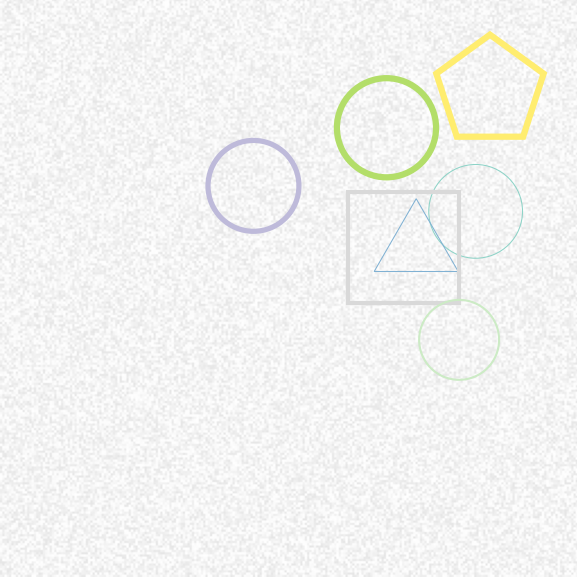[{"shape": "circle", "thickness": 0.5, "radius": 0.41, "center": [0.824, 0.633]}, {"shape": "circle", "thickness": 2.5, "radius": 0.39, "center": [0.439, 0.677]}, {"shape": "triangle", "thickness": 0.5, "radius": 0.42, "center": [0.721, 0.571]}, {"shape": "circle", "thickness": 3, "radius": 0.43, "center": [0.669, 0.778]}, {"shape": "square", "thickness": 2, "radius": 0.48, "center": [0.698, 0.571]}, {"shape": "circle", "thickness": 1, "radius": 0.35, "center": [0.795, 0.411]}, {"shape": "pentagon", "thickness": 3, "radius": 0.49, "center": [0.848, 0.841]}]